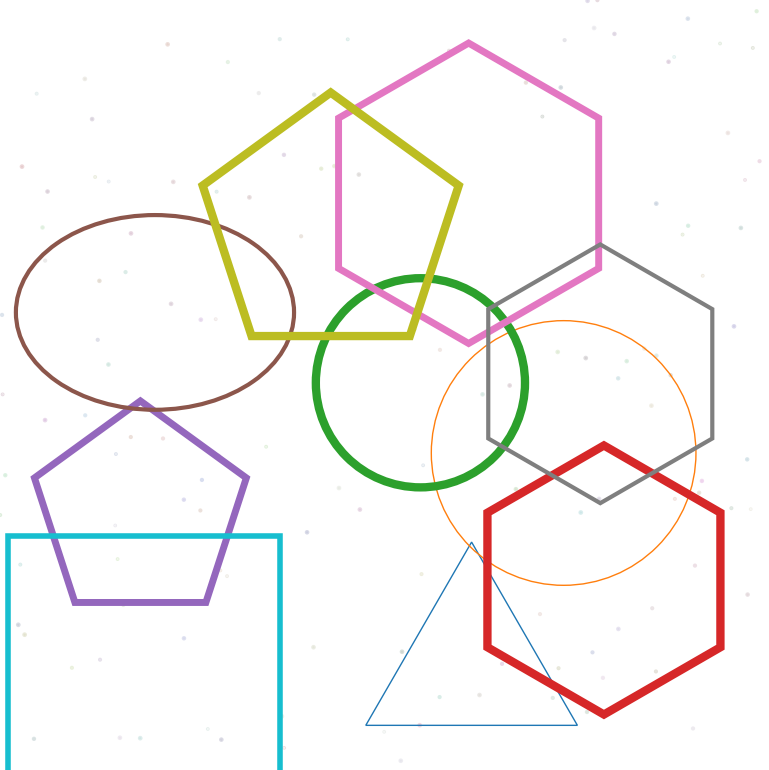[{"shape": "triangle", "thickness": 0.5, "radius": 0.79, "center": [0.612, 0.137]}, {"shape": "circle", "thickness": 0.5, "radius": 0.86, "center": [0.732, 0.412]}, {"shape": "circle", "thickness": 3, "radius": 0.68, "center": [0.546, 0.503]}, {"shape": "hexagon", "thickness": 3, "radius": 0.87, "center": [0.784, 0.247]}, {"shape": "pentagon", "thickness": 2.5, "radius": 0.72, "center": [0.182, 0.335]}, {"shape": "oval", "thickness": 1.5, "radius": 0.9, "center": [0.201, 0.594]}, {"shape": "hexagon", "thickness": 2.5, "radius": 0.98, "center": [0.609, 0.749]}, {"shape": "hexagon", "thickness": 1.5, "radius": 0.84, "center": [0.78, 0.515]}, {"shape": "pentagon", "thickness": 3, "radius": 0.87, "center": [0.429, 0.705]}, {"shape": "square", "thickness": 2, "radius": 0.88, "center": [0.187, 0.128]}]